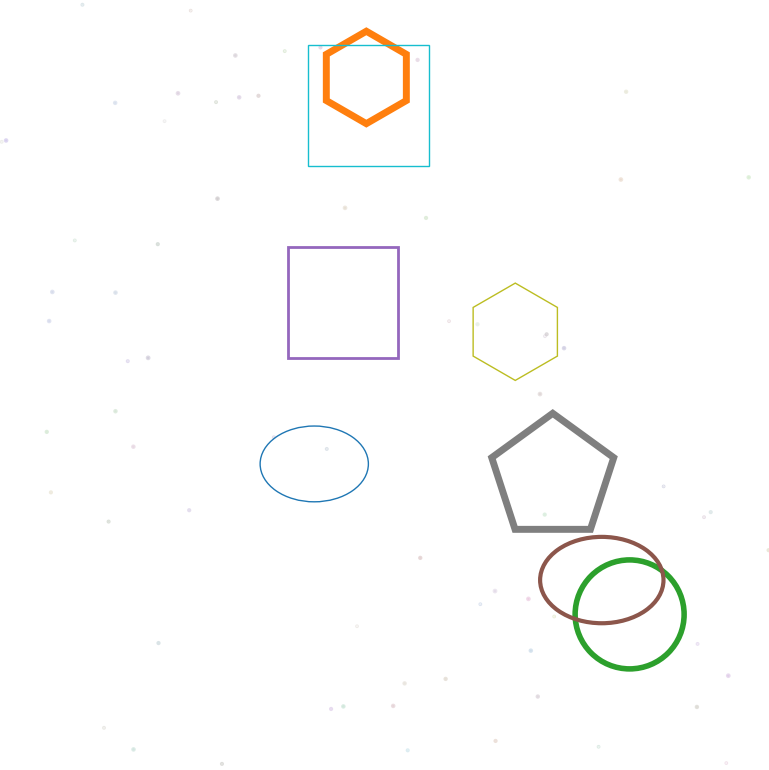[{"shape": "oval", "thickness": 0.5, "radius": 0.35, "center": [0.408, 0.398]}, {"shape": "hexagon", "thickness": 2.5, "radius": 0.3, "center": [0.476, 0.899]}, {"shape": "circle", "thickness": 2, "radius": 0.35, "center": [0.818, 0.202]}, {"shape": "square", "thickness": 1, "radius": 0.36, "center": [0.445, 0.607]}, {"shape": "oval", "thickness": 1.5, "radius": 0.4, "center": [0.782, 0.247]}, {"shape": "pentagon", "thickness": 2.5, "radius": 0.42, "center": [0.718, 0.38]}, {"shape": "hexagon", "thickness": 0.5, "radius": 0.32, "center": [0.669, 0.569]}, {"shape": "square", "thickness": 0.5, "radius": 0.39, "center": [0.478, 0.863]}]